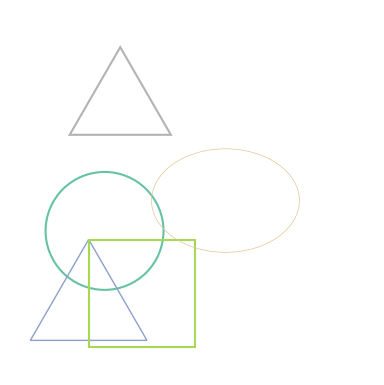[{"shape": "circle", "thickness": 1.5, "radius": 0.77, "center": [0.272, 0.4]}, {"shape": "triangle", "thickness": 1, "radius": 0.87, "center": [0.23, 0.203]}, {"shape": "square", "thickness": 1.5, "radius": 0.69, "center": [0.369, 0.237]}, {"shape": "oval", "thickness": 0.5, "radius": 0.96, "center": [0.586, 0.479]}, {"shape": "triangle", "thickness": 1.5, "radius": 0.76, "center": [0.312, 0.726]}]